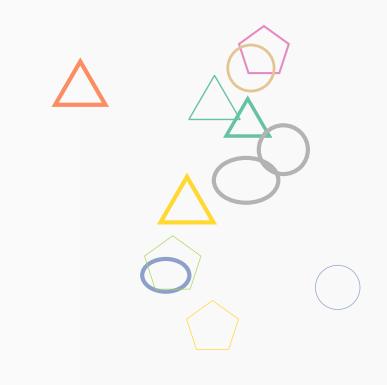[{"shape": "triangle", "thickness": 2.5, "radius": 0.32, "center": [0.639, 0.679]}, {"shape": "triangle", "thickness": 1, "radius": 0.38, "center": [0.554, 0.728]}, {"shape": "triangle", "thickness": 3, "radius": 0.37, "center": [0.207, 0.765]}, {"shape": "oval", "thickness": 3, "radius": 0.3, "center": [0.428, 0.285]}, {"shape": "circle", "thickness": 0.5, "radius": 0.29, "center": [0.871, 0.253]}, {"shape": "pentagon", "thickness": 1.5, "radius": 0.34, "center": [0.681, 0.865]}, {"shape": "pentagon", "thickness": 0.5, "radius": 0.38, "center": [0.446, 0.311]}, {"shape": "triangle", "thickness": 3, "radius": 0.39, "center": [0.483, 0.462]}, {"shape": "pentagon", "thickness": 0.5, "radius": 0.35, "center": [0.549, 0.149]}, {"shape": "circle", "thickness": 2, "radius": 0.3, "center": [0.648, 0.823]}, {"shape": "circle", "thickness": 3, "radius": 0.32, "center": [0.731, 0.611]}, {"shape": "oval", "thickness": 3, "radius": 0.42, "center": [0.635, 0.532]}]